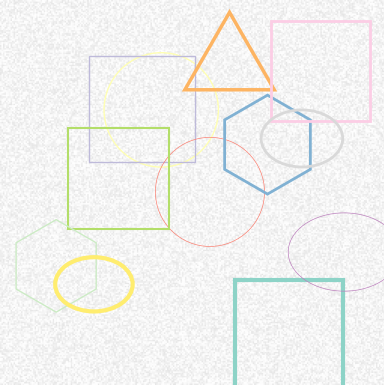[{"shape": "square", "thickness": 3, "radius": 0.7, "center": [0.751, 0.134]}, {"shape": "circle", "thickness": 1, "radius": 0.74, "center": [0.419, 0.715]}, {"shape": "square", "thickness": 1, "radius": 0.69, "center": [0.369, 0.717]}, {"shape": "circle", "thickness": 0.5, "radius": 0.71, "center": [0.545, 0.502]}, {"shape": "hexagon", "thickness": 2, "radius": 0.64, "center": [0.695, 0.624]}, {"shape": "triangle", "thickness": 2.5, "radius": 0.67, "center": [0.596, 0.834]}, {"shape": "square", "thickness": 1.5, "radius": 0.66, "center": [0.308, 0.535]}, {"shape": "square", "thickness": 2, "radius": 0.65, "center": [0.832, 0.816]}, {"shape": "oval", "thickness": 2, "radius": 0.53, "center": [0.784, 0.64]}, {"shape": "oval", "thickness": 0.5, "radius": 0.73, "center": [0.894, 0.345]}, {"shape": "hexagon", "thickness": 1, "radius": 0.6, "center": [0.146, 0.309]}, {"shape": "oval", "thickness": 3, "radius": 0.5, "center": [0.244, 0.261]}]